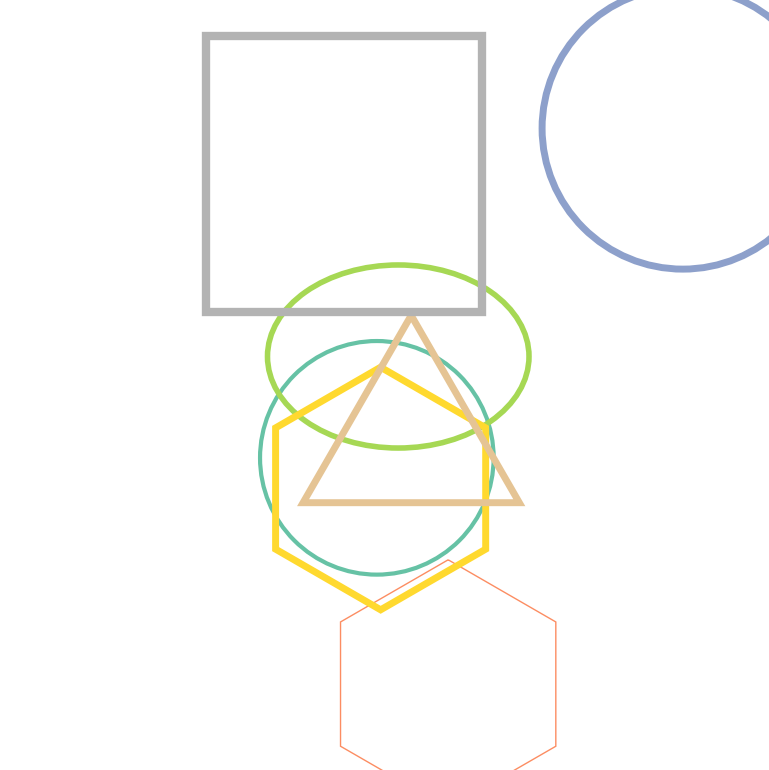[{"shape": "circle", "thickness": 1.5, "radius": 0.76, "center": [0.489, 0.405]}, {"shape": "hexagon", "thickness": 0.5, "radius": 0.81, "center": [0.582, 0.112]}, {"shape": "circle", "thickness": 2.5, "radius": 0.91, "center": [0.887, 0.833]}, {"shape": "oval", "thickness": 2, "radius": 0.85, "center": [0.517, 0.537]}, {"shape": "hexagon", "thickness": 2.5, "radius": 0.79, "center": [0.494, 0.366]}, {"shape": "triangle", "thickness": 2.5, "radius": 0.81, "center": [0.534, 0.428]}, {"shape": "square", "thickness": 3, "radius": 0.9, "center": [0.447, 0.774]}]